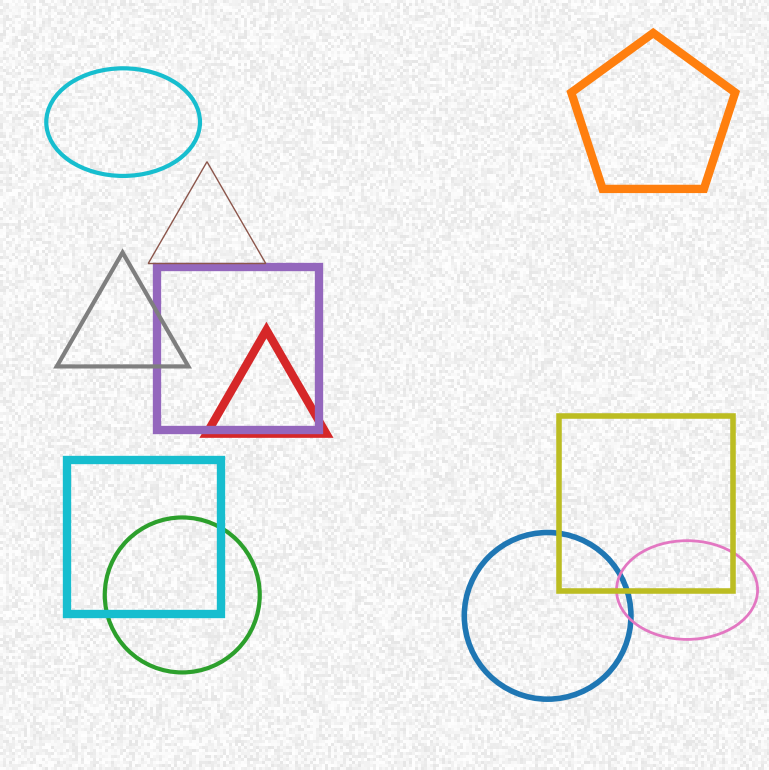[{"shape": "circle", "thickness": 2, "radius": 0.54, "center": [0.711, 0.2]}, {"shape": "pentagon", "thickness": 3, "radius": 0.56, "center": [0.848, 0.845]}, {"shape": "circle", "thickness": 1.5, "radius": 0.5, "center": [0.237, 0.227]}, {"shape": "triangle", "thickness": 3, "radius": 0.45, "center": [0.346, 0.482]}, {"shape": "square", "thickness": 3, "radius": 0.53, "center": [0.309, 0.547]}, {"shape": "triangle", "thickness": 0.5, "radius": 0.44, "center": [0.269, 0.702]}, {"shape": "oval", "thickness": 1, "radius": 0.46, "center": [0.892, 0.234]}, {"shape": "triangle", "thickness": 1.5, "radius": 0.49, "center": [0.159, 0.573]}, {"shape": "square", "thickness": 2, "radius": 0.57, "center": [0.839, 0.346]}, {"shape": "square", "thickness": 3, "radius": 0.5, "center": [0.187, 0.303]}, {"shape": "oval", "thickness": 1.5, "radius": 0.5, "center": [0.16, 0.841]}]